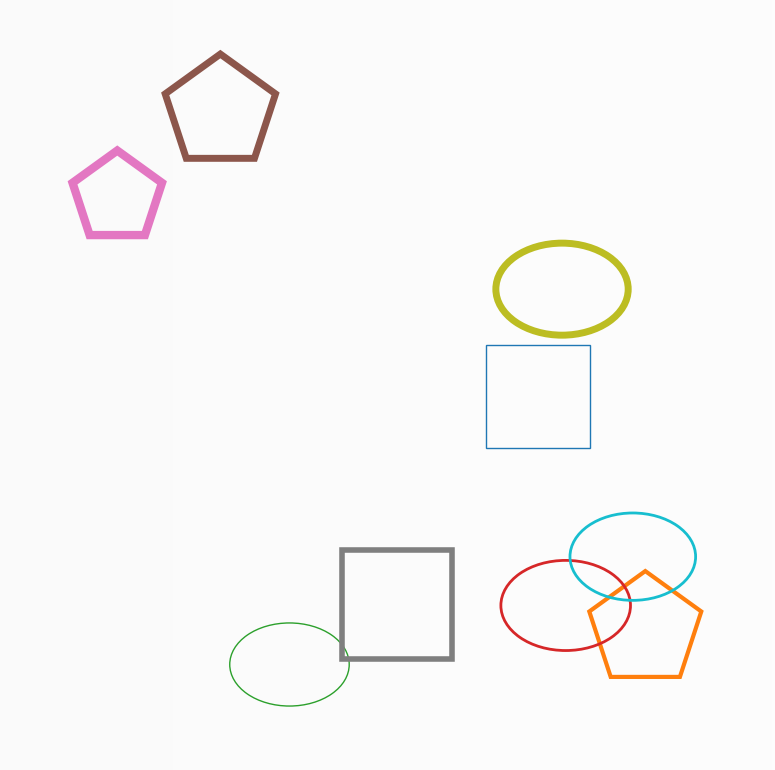[{"shape": "square", "thickness": 0.5, "radius": 0.33, "center": [0.694, 0.485]}, {"shape": "pentagon", "thickness": 1.5, "radius": 0.38, "center": [0.833, 0.182]}, {"shape": "oval", "thickness": 0.5, "radius": 0.39, "center": [0.374, 0.137]}, {"shape": "oval", "thickness": 1, "radius": 0.42, "center": [0.73, 0.214]}, {"shape": "pentagon", "thickness": 2.5, "radius": 0.37, "center": [0.284, 0.855]}, {"shape": "pentagon", "thickness": 3, "radius": 0.3, "center": [0.151, 0.744]}, {"shape": "square", "thickness": 2, "radius": 0.35, "center": [0.512, 0.215]}, {"shape": "oval", "thickness": 2.5, "radius": 0.43, "center": [0.725, 0.624]}, {"shape": "oval", "thickness": 1, "radius": 0.41, "center": [0.817, 0.277]}]